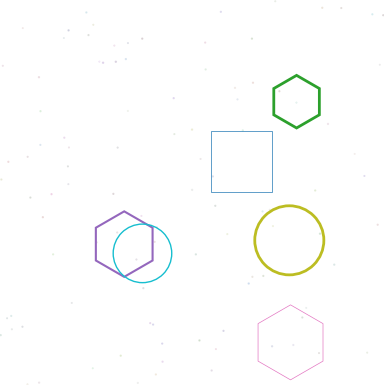[{"shape": "square", "thickness": 0.5, "radius": 0.4, "center": [0.627, 0.58]}, {"shape": "hexagon", "thickness": 2, "radius": 0.34, "center": [0.77, 0.736]}, {"shape": "hexagon", "thickness": 1.5, "radius": 0.43, "center": [0.323, 0.366]}, {"shape": "hexagon", "thickness": 0.5, "radius": 0.49, "center": [0.755, 0.111]}, {"shape": "circle", "thickness": 2, "radius": 0.45, "center": [0.751, 0.376]}, {"shape": "circle", "thickness": 1, "radius": 0.38, "center": [0.37, 0.342]}]